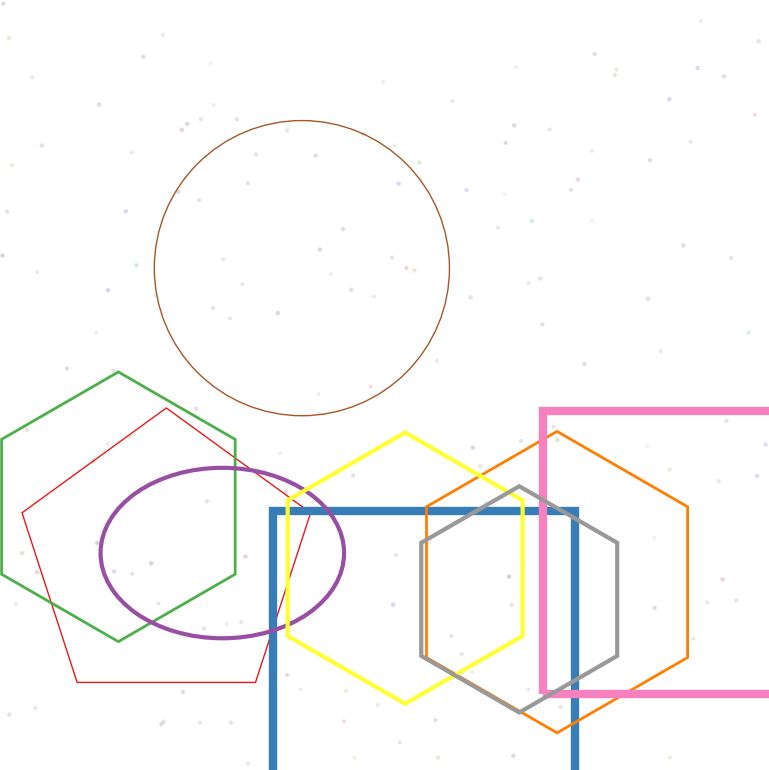[{"shape": "pentagon", "thickness": 0.5, "radius": 0.99, "center": [0.216, 0.273]}, {"shape": "square", "thickness": 3, "radius": 0.98, "center": [0.551, 0.141]}, {"shape": "hexagon", "thickness": 1, "radius": 0.88, "center": [0.154, 0.342]}, {"shape": "oval", "thickness": 1.5, "radius": 0.79, "center": [0.289, 0.282]}, {"shape": "hexagon", "thickness": 1, "radius": 0.98, "center": [0.723, 0.244]}, {"shape": "hexagon", "thickness": 1.5, "radius": 0.88, "center": [0.526, 0.262]}, {"shape": "circle", "thickness": 0.5, "radius": 0.96, "center": [0.392, 0.652]}, {"shape": "square", "thickness": 3, "radius": 0.92, "center": [0.889, 0.283]}, {"shape": "hexagon", "thickness": 1.5, "radius": 0.73, "center": [0.674, 0.222]}]